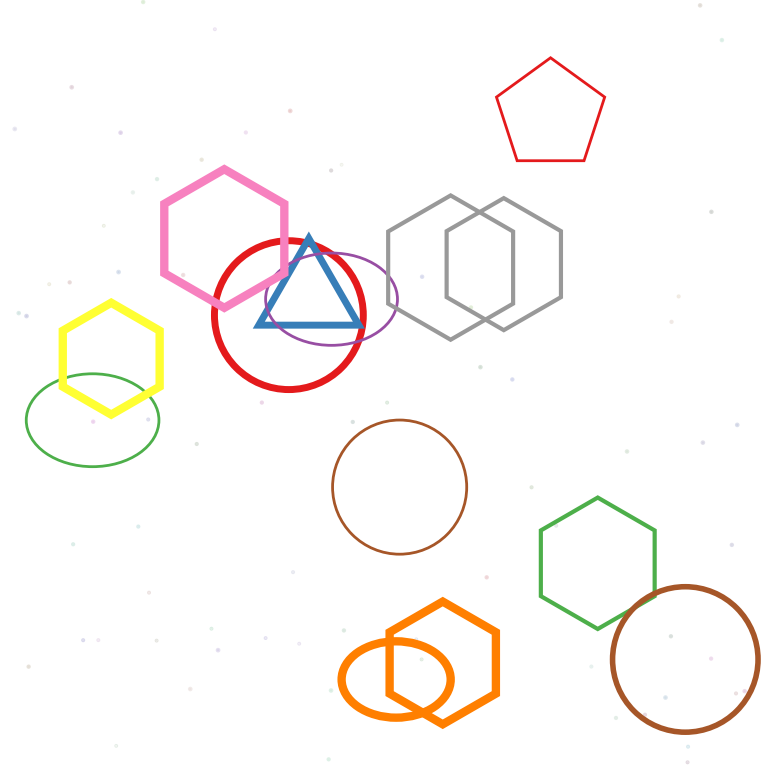[{"shape": "pentagon", "thickness": 1, "radius": 0.37, "center": [0.715, 0.851]}, {"shape": "circle", "thickness": 2.5, "radius": 0.48, "center": [0.375, 0.591]}, {"shape": "triangle", "thickness": 2.5, "radius": 0.38, "center": [0.401, 0.615]}, {"shape": "oval", "thickness": 1, "radius": 0.43, "center": [0.12, 0.454]}, {"shape": "hexagon", "thickness": 1.5, "radius": 0.43, "center": [0.776, 0.268]}, {"shape": "oval", "thickness": 1, "radius": 0.43, "center": [0.431, 0.611]}, {"shape": "oval", "thickness": 3, "radius": 0.35, "center": [0.514, 0.118]}, {"shape": "hexagon", "thickness": 3, "radius": 0.4, "center": [0.575, 0.139]}, {"shape": "hexagon", "thickness": 3, "radius": 0.36, "center": [0.144, 0.534]}, {"shape": "circle", "thickness": 2, "radius": 0.47, "center": [0.89, 0.144]}, {"shape": "circle", "thickness": 1, "radius": 0.44, "center": [0.519, 0.367]}, {"shape": "hexagon", "thickness": 3, "radius": 0.45, "center": [0.291, 0.69]}, {"shape": "hexagon", "thickness": 1.5, "radius": 0.43, "center": [0.654, 0.657]}, {"shape": "hexagon", "thickness": 1.5, "radius": 0.47, "center": [0.585, 0.652]}]